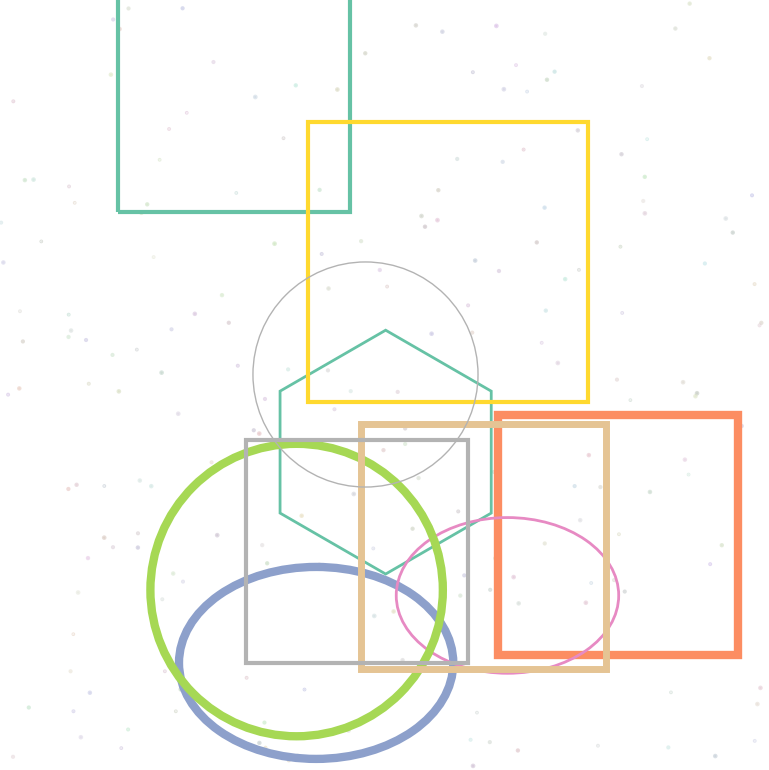[{"shape": "square", "thickness": 1.5, "radius": 0.75, "center": [0.304, 0.875]}, {"shape": "hexagon", "thickness": 1, "radius": 0.79, "center": [0.501, 0.413]}, {"shape": "square", "thickness": 3, "radius": 0.78, "center": [0.803, 0.305]}, {"shape": "oval", "thickness": 3, "radius": 0.89, "center": [0.411, 0.139]}, {"shape": "oval", "thickness": 1, "radius": 0.72, "center": [0.659, 0.227]}, {"shape": "circle", "thickness": 3, "radius": 0.95, "center": [0.385, 0.234]}, {"shape": "square", "thickness": 1.5, "radius": 0.91, "center": [0.582, 0.66]}, {"shape": "square", "thickness": 2.5, "radius": 0.8, "center": [0.628, 0.29]}, {"shape": "circle", "thickness": 0.5, "radius": 0.73, "center": [0.475, 0.514]}, {"shape": "square", "thickness": 1.5, "radius": 0.72, "center": [0.464, 0.284]}]